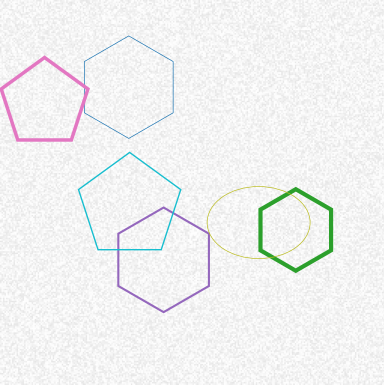[{"shape": "hexagon", "thickness": 0.5, "radius": 0.67, "center": [0.334, 0.774]}, {"shape": "hexagon", "thickness": 3, "radius": 0.53, "center": [0.768, 0.403]}, {"shape": "hexagon", "thickness": 1.5, "radius": 0.68, "center": [0.425, 0.325]}, {"shape": "pentagon", "thickness": 2.5, "radius": 0.59, "center": [0.116, 0.732]}, {"shape": "oval", "thickness": 0.5, "radius": 0.67, "center": [0.672, 0.422]}, {"shape": "pentagon", "thickness": 1, "radius": 0.7, "center": [0.337, 0.464]}]